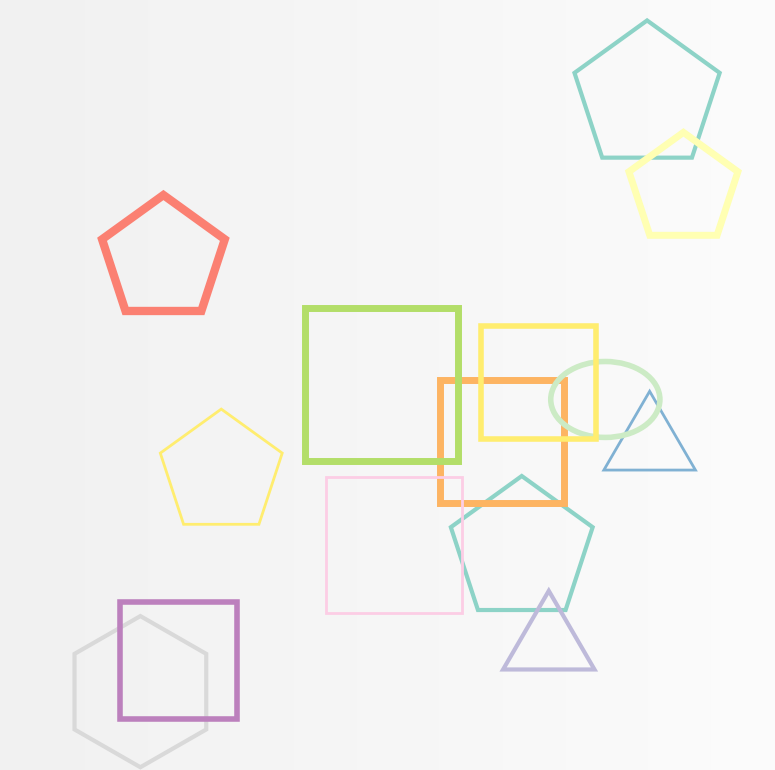[{"shape": "pentagon", "thickness": 1.5, "radius": 0.49, "center": [0.835, 0.875]}, {"shape": "pentagon", "thickness": 1.5, "radius": 0.48, "center": [0.673, 0.286]}, {"shape": "pentagon", "thickness": 2.5, "radius": 0.37, "center": [0.882, 0.754]}, {"shape": "triangle", "thickness": 1.5, "radius": 0.34, "center": [0.708, 0.165]}, {"shape": "pentagon", "thickness": 3, "radius": 0.42, "center": [0.211, 0.663]}, {"shape": "triangle", "thickness": 1, "radius": 0.34, "center": [0.838, 0.424]}, {"shape": "square", "thickness": 2.5, "radius": 0.4, "center": [0.647, 0.427]}, {"shape": "square", "thickness": 2.5, "radius": 0.49, "center": [0.492, 0.501]}, {"shape": "square", "thickness": 1, "radius": 0.44, "center": [0.508, 0.292]}, {"shape": "hexagon", "thickness": 1.5, "radius": 0.49, "center": [0.181, 0.102]}, {"shape": "square", "thickness": 2, "radius": 0.38, "center": [0.231, 0.142]}, {"shape": "oval", "thickness": 2, "radius": 0.35, "center": [0.781, 0.481]}, {"shape": "square", "thickness": 2, "radius": 0.37, "center": [0.695, 0.503]}, {"shape": "pentagon", "thickness": 1, "radius": 0.41, "center": [0.286, 0.386]}]